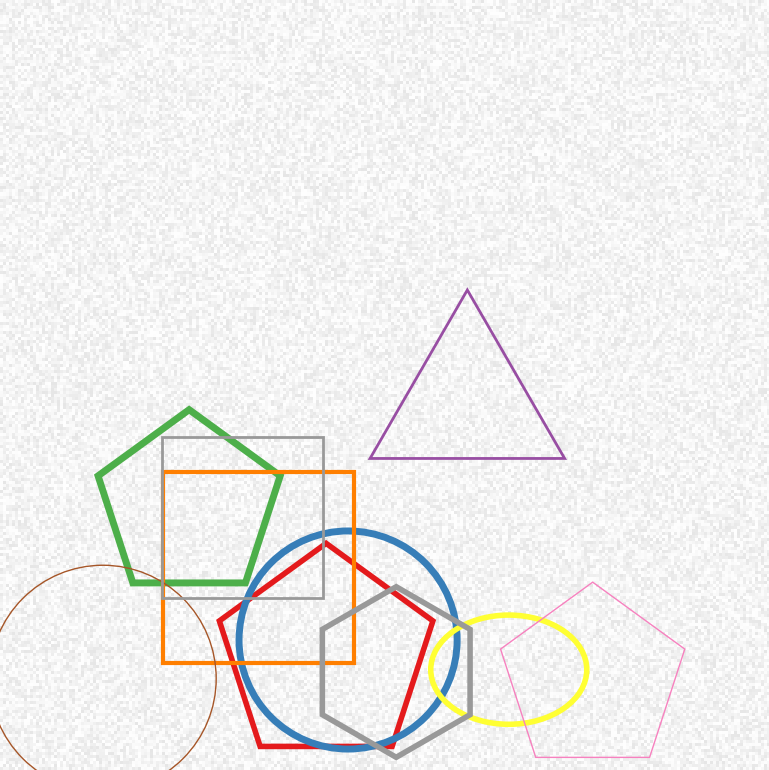[{"shape": "pentagon", "thickness": 2, "radius": 0.73, "center": [0.424, 0.149]}, {"shape": "circle", "thickness": 2.5, "radius": 0.71, "center": [0.452, 0.169]}, {"shape": "pentagon", "thickness": 2.5, "radius": 0.62, "center": [0.246, 0.344]}, {"shape": "triangle", "thickness": 1, "radius": 0.73, "center": [0.607, 0.478]}, {"shape": "square", "thickness": 1.5, "radius": 0.62, "center": [0.336, 0.263]}, {"shape": "oval", "thickness": 2, "radius": 0.51, "center": [0.661, 0.13]}, {"shape": "circle", "thickness": 0.5, "radius": 0.74, "center": [0.134, 0.119]}, {"shape": "pentagon", "thickness": 0.5, "radius": 0.63, "center": [0.77, 0.118]}, {"shape": "square", "thickness": 1, "radius": 0.52, "center": [0.315, 0.328]}, {"shape": "hexagon", "thickness": 2, "radius": 0.55, "center": [0.515, 0.127]}]